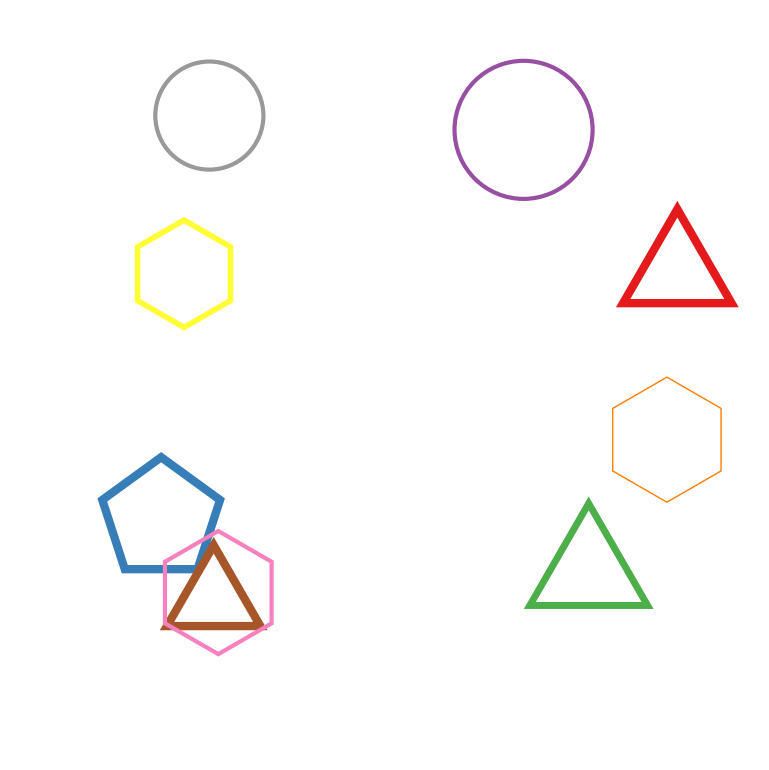[{"shape": "triangle", "thickness": 3, "radius": 0.41, "center": [0.88, 0.647]}, {"shape": "pentagon", "thickness": 3, "radius": 0.4, "center": [0.209, 0.326]}, {"shape": "triangle", "thickness": 2.5, "radius": 0.44, "center": [0.765, 0.258]}, {"shape": "circle", "thickness": 1.5, "radius": 0.45, "center": [0.68, 0.831]}, {"shape": "hexagon", "thickness": 0.5, "radius": 0.41, "center": [0.866, 0.429]}, {"shape": "hexagon", "thickness": 2, "radius": 0.35, "center": [0.239, 0.644]}, {"shape": "triangle", "thickness": 3, "radius": 0.35, "center": [0.278, 0.222]}, {"shape": "hexagon", "thickness": 1.5, "radius": 0.4, "center": [0.283, 0.23]}, {"shape": "circle", "thickness": 1.5, "radius": 0.35, "center": [0.272, 0.85]}]